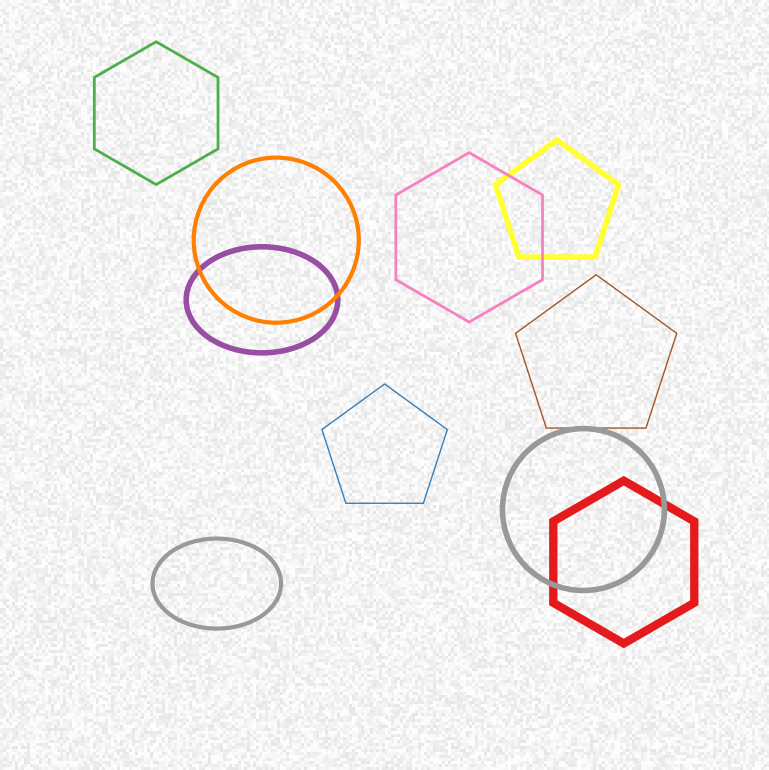[{"shape": "hexagon", "thickness": 3, "radius": 0.53, "center": [0.81, 0.27]}, {"shape": "pentagon", "thickness": 0.5, "radius": 0.43, "center": [0.499, 0.416]}, {"shape": "hexagon", "thickness": 1, "radius": 0.46, "center": [0.203, 0.853]}, {"shape": "oval", "thickness": 2, "radius": 0.49, "center": [0.34, 0.611]}, {"shape": "circle", "thickness": 1.5, "radius": 0.54, "center": [0.359, 0.688]}, {"shape": "pentagon", "thickness": 2, "radius": 0.42, "center": [0.723, 0.734]}, {"shape": "pentagon", "thickness": 0.5, "radius": 0.55, "center": [0.774, 0.533]}, {"shape": "hexagon", "thickness": 1, "radius": 0.55, "center": [0.609, 0.692]}, {"shape": "circle", "thickness": 2, "radius": 0.53, "center": [0.758, 0.338]}, {"shape": "oval", "thickness": 1.5, "radius": 0.42, "center": [0.282, 0.242]}]